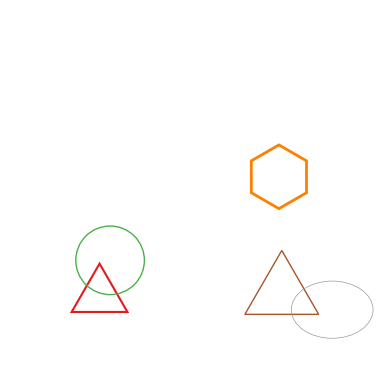[{"shape": "triangle", "thickness": 1.5, "radius": 0.42, "center": [0.259, 0.232]}, {"shape": "circle", "thickness": 1, "radius": 0.45, "center": [0.286, 0.324]}, {"shape": "hexagon", "thickness": 2, "radius": 0.41, "center": [0.724, 0.541]}, {"shape": "triangle", "thickness": 1, "radius": 0.55, "center": [0.732, 0.239]}, {"shape": "oval", "thickness": 0.5, "radius": 0.53, "center": [0.863, 0.196]}]